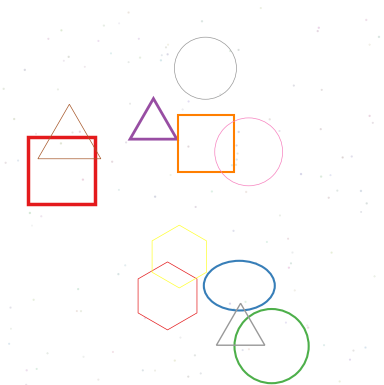[{"shape": "hexagon", "thickness": 0.5, "radius": 0.44, "center": [0.435, 0.231]}, {"shape": "square", "thickness": 2.5, "radius": 0.44, "center": [0.16, 0.557]}, {"shape": "oval", "thickness": 1.5, "radius": 0.46, "center": [0.622, 0.258]}, {"shape": "circle", "thickness": 1.5, "radius": 0.48, "center": [0.705, 0.101]}, {"shape": "triangle", "thickness": 2, "radius": 0.35, "center": [0.399, 0.674]}, {"shape": "square", "thickness": 1.5, "radius": 0.37, "center": [0.536, 0.627]}, {"shape": "hexagon", "thickness": 0.5, "radius": 0.41, "center": [0.466, 0.334]}, {"shape": "triangle", "thickness": 0.5, "radius": 0.47, "center": [0.18, 0.635]}, {"shape": "circle", "thickness": 0.5, "radius": 0.44, "center": [0.646, 0.606]}, {"shape": "circle", "thickness": 0.5, "radius": 0.4, "center": [0.534, 0.823]}, {"shape": "triangle", "thickness": 1, "radius": 0.36, "center": [0.625, 0.14]}]